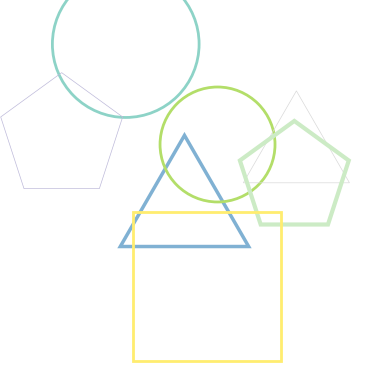[{"shape": "circle", "thickness": 2, "radius": 0.95, "center": [0.327, 0.885]}, {"shape": "pentagon", "thickness": 0.5, "radius": 0.83, "center": [0.16, 0.645]}, {"shape": "triangle", "thickness": 2.5, "radius": 0.96, "center": [0.479, 0.456]}, {"shape": "circle", "thickness": 2, "radius": 0.75, "center": [0.565, 0.625]}, {"shape": "triangle", "thickness": 0.5, "radius": 0.8, "center": [0.77, 0.605]}, {"shape": "pentagon", "thickness": 3, "radius": 0.74, "center": [0.764, 0.537]}, {"shape": "square", "thickness": 2, "radius": 0.97, "center": [0.538, 0.255]}]